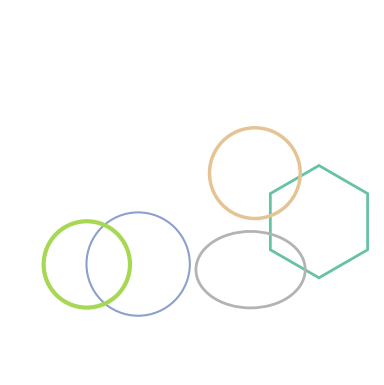[{"shape": "hexagon", "thickness": 2, "radius": 0.73, "center": [0.828, 0.424]}, {"shape": "circle", "thickness": 1.5, "radius": 0.67, "center": [0.359, 0.314]}, {"shape": "circle", "thickness": 3, "radius": 0.56, "center": [0.225, 0.313]}, {"shape": "circle", "thickness": 2.5, "radius": 0.59, "center": [0.662, 0.55]}, {"shape": "oval", "thickness": 2, "radius": 0.71, "center": [0.651, 0.3]}]